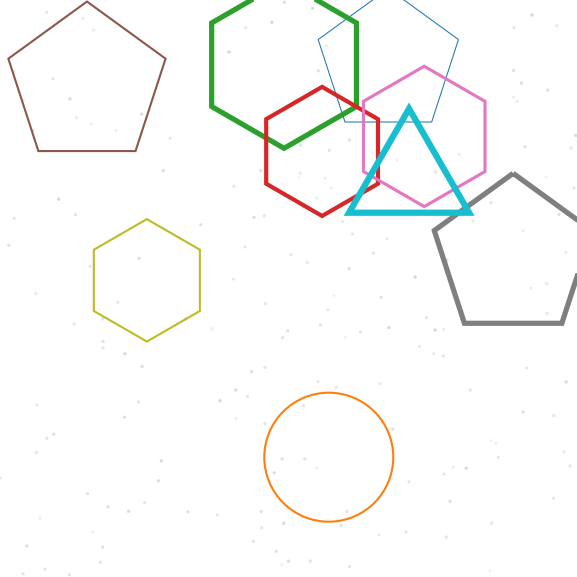[{"shape": "pentagon", "thickness": 0.5, "radius": 0.64, "center": [0.672, 0.891]}, {"shape": "circle", "thickness": 1, "radius": 0.56, "center": [0.569, 0.207]}, {"shape": "hexagon", "thickness": 2.5, "radius": 0.72, "center": [0.492, 0.887]}, {"shape": "hexagon", "thickness": 2, "radius": 0.56, "center": [0.558, 0.737]}, {"shape": "pentagon", "thickness": 1, "radius": 0.72, "center": [0.151, 0.853]}, {"shape": "hexagon", "thickness": 1.5, "radius": 0.61, "center": [0.735, 0.763]}, {"shape": "pentagon", "thickness": 2.5, "radius": 0.72, "center": [0.889, 0.555]}, {"shape": "hexagon", "thickness": 1, "radius": 0.53, "center": [0.254, 0.514]}, {"shape": "triangle", "thickness": 3, "radius": 0.6, "center": [0.708, 0.691]}]